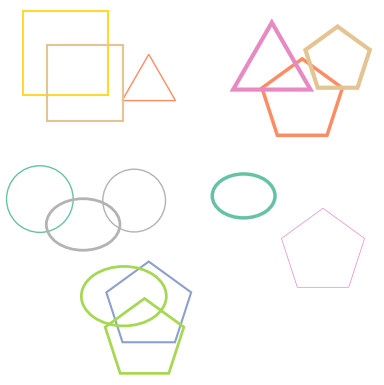[{"shape": "circle", "thickness": 1, "radius": 0.43, "center": [0.104, 0.483]}, {"shape": "oval", "thickness": 2.5, "radius": 0.41, "center": [0.633, 0.491]}, {"shape": "triangle", "thickness": 1, "radius": 0.4, "center": [0.386, 0.779]}, {"shape": "pentagon", "thickness": 2.5, "radius": 0.55, "center": [0.785, 0.737]}, {"shape": "pentagon", "thickness": 1.5, "radius": 0.58, "center": [0.386, 0.205]}, {"shape": "triangle", "thickness": 3, "radius": 0.58, "center": [0.706, 0.825]}, {"shape": "pentagon", "thickness": 0.5, "radius": 0.57, "center": [0.839, 0.346]}, {"shape": "oval", "thickness": 2, "radius": 0.55, "center": [0.322, 0.231]}, {"shape": "pentagon", "thickness": 2, "radius": 0.54, "center": [0.375, 0.117]}, {"shape": "square", "thickness": 1.5, "radius": 0.55, "center": [0.17, 0.863]}, {"shape": "square", "thickness": 1.5, "radius": 0.49, "center": [0.222, 0.785]}, {"shape": "pentagon", "thickness": 3, "radius": 0.44, "center": [0.877, 0.843]}, {"shape": "circle", "thickness": 1, "radius": 0.41, "center": [0.348, 0.479]}, {"shape": "oval", "thickness": 2, "radius": 0.48, "center": [0.216, 0.417]}]